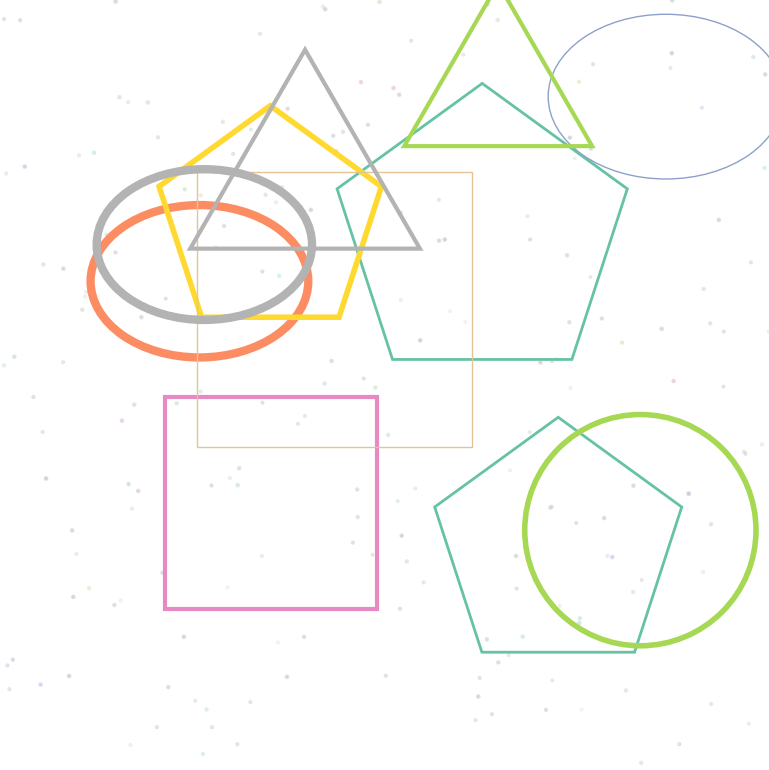[{"shape": "pentagon", "thickness": 1, "radius": 0.84, "center": [0.725, 0.289]}, {"shape": "pentagon", "thickness": 1, "radius": 0.99, "center": [0.626, 0.694]}, {"shape": "oval", "thickness": 3, "radius": 0.71, "center": [0.259, 0.635]}, {"shape": "oval", "thickness": 0.5, "radius": 0.76, "center": [0.865, 0.875]}, {"shape": "square", "thickness": 1.5, "radius": 0.69, "center": [0.352, 0.347]}, {"shape": "circle", "thickness": 2, "radius": 0.75, "center": [0.832, 0.311]}, {"shape": "triangle", "thickness": 1.5, "radius": 0.7, "center": [0.647, 0.881]}, {"shape": "pentagon", "thickness": 2, "radius": 0.76, "center": [0.351, 0.711]}, {"shape": "square", "thickness": 0.5, "radius": 0.89, "center": [0.434, 0.598]}, {"shape": "triangle", "thickness": 1.5, "radius": 0.86, "center": [0.396, 0.763]}, {"shape": "oval", "thickness": 3, "radius": 0.7, "center": [0.265, 0.682]}]